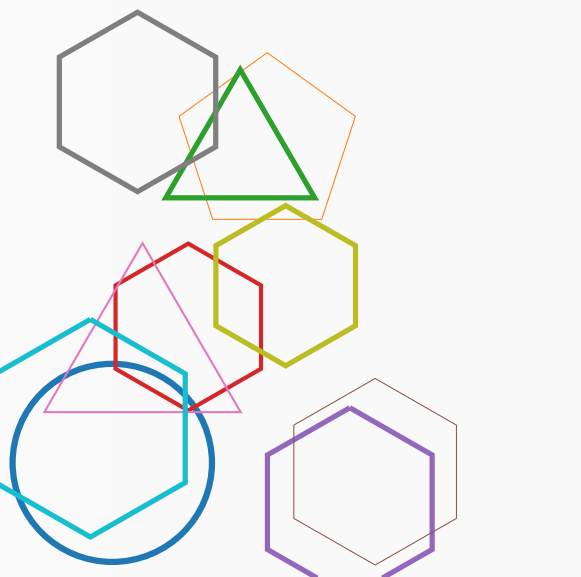[{"shape": "circle", "thickness": 3, "radius": 0.86, "center": [0.193, 0.198]}, {"shape": "pentagon", "thickness": 0.5, "radius": 0.8, "center": [0.46, 0.748]}, {"shape": "triangle", "thickness": 2.5, "radius": 0.74, "center": [0.413, 0.731]}, {"shape": "hexagon", "thickness": 2, "radius": 0.72, "center": [0.324, 0.433]}, {"shape": "hexagon", "thickness": 2.5, "radius": 0.82, "center": [0.602, 0.129]}, {"shape": "hexagon", "thickness": 0.5, "radius": 0.81, "center": [0.645, 0.182]}, {"shape": "triangle", "thickness": 1, "radius": 0.98, "center": [0.245, 0.383]}, {"shape": "hexagon", "thickness": 2.5, "radius": 0.78, "center": [0.237, 0.823]}, {"shape": "hexagon", "thickness": 2.5, "radius": 0.69, "center": [0.492, 0.504]}, {"shape": "hexagon", "thickness": 2.5, "radius": 0.94, "center": [0.155, 0.258]}]